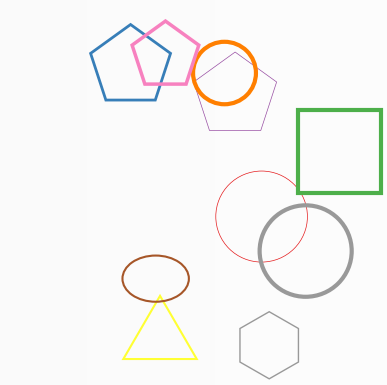[{"shape": "circle", "thickness": 0.5, "radius": 0.59, "center": [0.675, 0.438]}, {"shape": "pentagon", "thickness": 2, "radius": 0.54, "center": [0.337, 0.828]}, {"shape": "square", "thickness": 3, "radius": 0.54, "center": [0.876, 0.607]}, {"shape": "pentagon", "thickness": 0.5, "radius": 0.56, "center": [0.607, 0.752]}, {"shape": "circle", "thickness": 3, "radius": 0.41, "center": [0.579, 0.81]}, {"shape": "triangle", "thickness": 1.5, "radius": 0.55, "center": [0.413, 0.122]}, {"shape": "oval", "thickness": 1.5, "radius": 0.43, "center": [0.402, 0.276]}, {"shape": "pentagon", "thickness": 2.5, "radius": 0.45, "center": [0.427, 0.855]}, {"shape": "hexagon", "thickness": 1, "radius": 0.44, "center": [0.695, 0.103]}, {"shape": "circle", "thickness": 3, "radius": 0.59, "center": [0.789, 0.348]}]